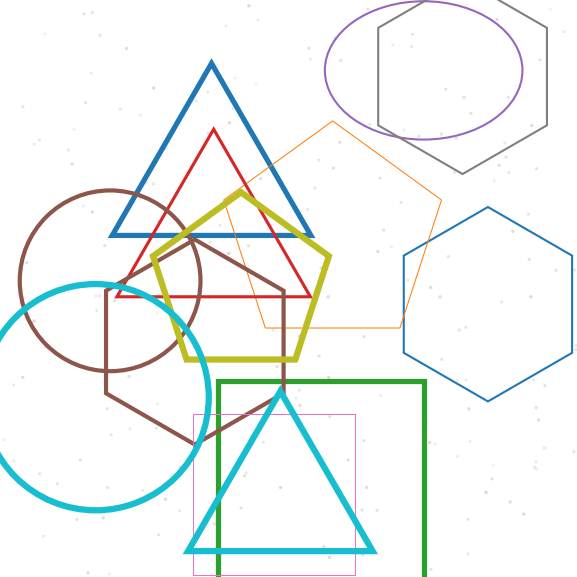[{"shape": "triangle", "thickness": 2.5, "radius": 0.99, "center": [0.366, 0.691]}, {"shape": "hexagon", "thickness": 1, "radius": 0.84, "center": [0.845, 0.472]}, {"shape": "pentagon", "thickness": 0.5, "radius": 0.99, "center": [0.576, 0.592]}, {"shape": "square", "thickness": 2.5, "radius": 0.89, "center": [0.556, 0.162]}, {"shape": "triangle", "thickness": 1.5, "radius": 0.97, "center": [0.37, 0.582]}, {"shape": "oval", "thickness": 1, "radius": 0.86, "center": [0.734, 0.877]}, {"shape": "hexagon", "thickness": 2, "radius": 0.89, "center": [0.337, 0.407]}, {"shape": "circle", "thickness": 2, "radius": 0.78, "center": [0.191, 0.513]}, {"shape": "square", "thickness": 0.5, "radius": 0.7, "center": [0.475, 0.143]}, {"shape": "hexagon", "thickness": 1, "radius": 0.84, "center": [0.801, 0.866]}, {"shape": "pentagon", "thickness": 3, "radius": 0.8, "center": [0.417, 0.506]}, {"shape": "triangle", "thickness": 3, "radius": 0.92, "center": [0.485, 0.137]}, {"shape": "circle", "thickness": 3, "radius": 0.98, "center": [0.166, 0.311]}]